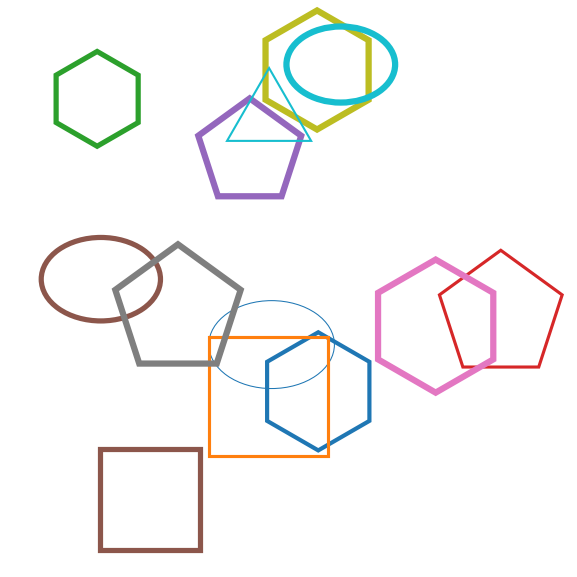[{"shape": "hexagon", "thickness": 2, "radius": 0.51, "center": [0.551, 0.321]}, {"shape": "oval", "thickness": 0.5, "radius": 0.54, "center": [0.47, 0.402]}, {"shape": "square", "thickness": 1.5, "radius": 0.52, "center": [0.465, 0.313]}, {"shape": "hexagon", "thickness": 2.5, "radius": 0.41, "center": [0.168, 0.828]}, {"shape": "pentagon", "thickness": 1.5, "radius": 0.56, "center": [0.867, 0.454]}, {"shape": "pentagon", "thickness": 3, "radius": 0.47, "center": [0.432, 0.735]}, {"shape": "oval", "thickness": 2.5, "radius": 0.52, "center": [0.175, 0.516]}, {"shape": "square", "thickness": 2.5, "radius": 0.44, "center": [0.26, 0.134]}, {"shape": "hexagon", "thickness": 3, "radius": 0.58, "center": [0.754, 0.434]}, {"shape": "pentagon", "thickness": 3, "radius": 0.57, "center": [0.308, 0.462]}, {"shape": "hexagon", "thickness": 3, "radius": 0.52, "center": [0.549, 0.878]}, {"shape": "triangle", "thickness": 1, "radius": 0.42, "center": [0.466, 0.797]}, {"shape": "oval", "thickness": 3, "radius": 0.47, "center": [0.59, 0.887]}]